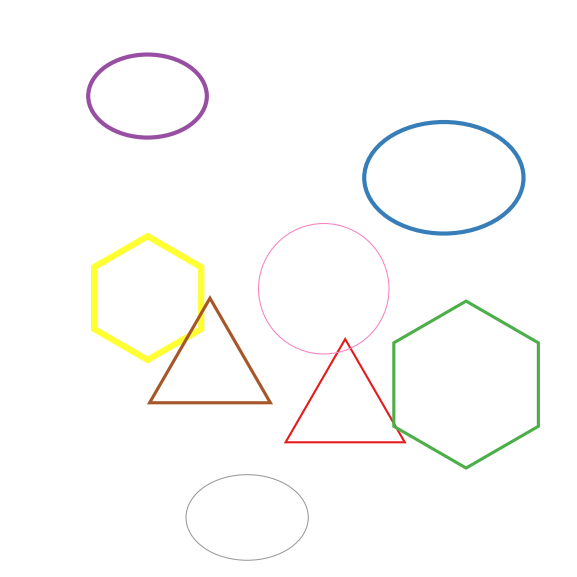[{"shape": "triangle", "thickness": 1, "radius": 0.6, "center": [0.598, 0.293]}, {"shape": "oval", "thickness": 2, "radius": 0.69, "center": [0.769, 0.691]}, {"shape": "hexagon", "thickness": 1.5, "radius": 0.72, "center": [0.807, 0.333]}, {"shape": "oval", "thickness": 2, "radius": 0.51, "center": [0.255, 0.833]}, {"shape": "hexagon", "thickness": 3, "radius": 0.54, "center": [0.256, 0.483]}, {"shape": "triangle", "thickness": 1.5, "radius": 0.6, "center": [0.364, 0.362]}, {"shape": "circle", "thickness": 0.5, "radius": 0.56, "center": [0.561, 0.499]}, {"shape": "oval", "thickness": 0.5, "radius": 0.53, "center": [0.428, 0.103]}]